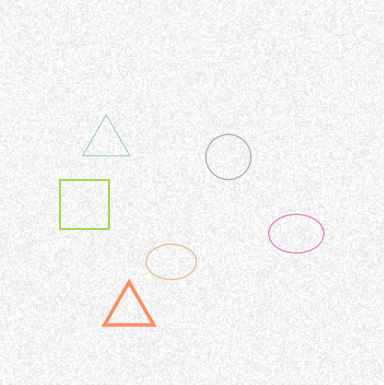[{"shape": "triangle", "thickness": 0.5, "radius": 0.36, "center": [0.276, 0.631]}, {"shape": "triangle", "thickness": 2.5, "radius": 0.37, "center": [0.335, 0.193]}, {"shape": "oval", "thickness": 1, "radius": 0.36, "center": [0.77, 0.393]}, {"shape": "square", "thickness": 1.5, "radius": 0.32, "center": [0.22, 0.469]}, {"shape": "oval", "thickness": 1, "radius": 0.33, "center": [0.445, 0.32]}, {"shape": "circle", "thickness": 1, "radius": 0.29, "center": [0.593, 0.592]}]